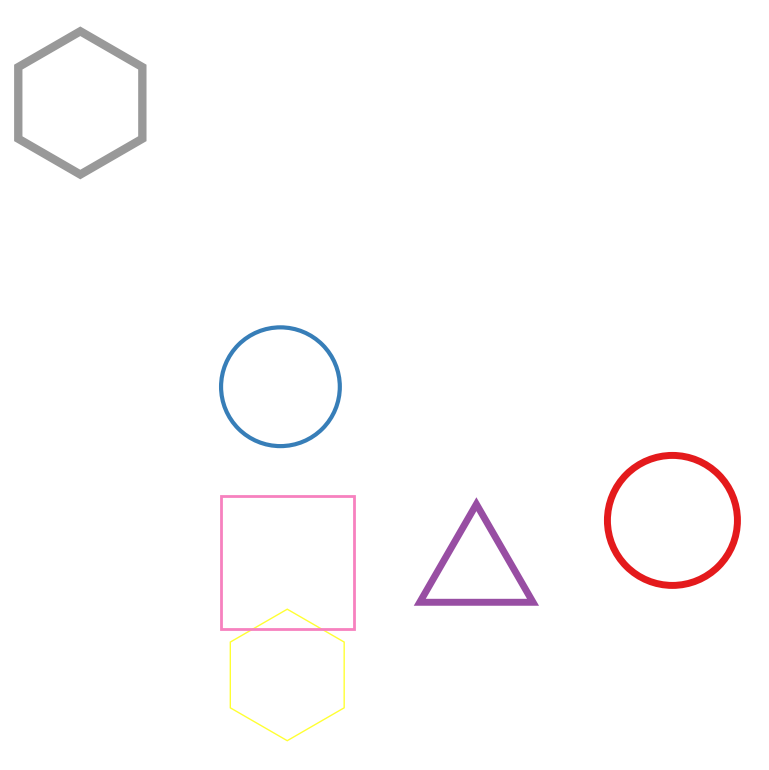[{"shape": "circle", "thickness": 2.5, "radius": 0.42, "center": [0.873, 0.324]}, {"shape": "circle", "thickness": 1.5, "radius": 0.39, "center": [0.364, 0.498]}, {"shape": "triangle", "thickness": 2.5, "radius": 0.42, "center": [0.619, 0.26]}, {"shape": "hexagon", "thickness": 0.5, "radius": 0.43, "center": [0.373, 0.123]}, {"shape": "square", "thickness": 1, "radius": 0.43, "center": [0.373, 0.269]}, {"shape": "hexagon", "thickness": 3, "radius": 0.47, "center": [0.104, 0.866]}]